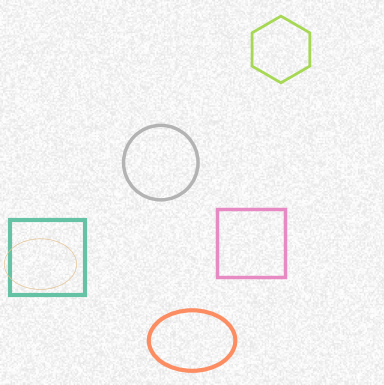[{"shape": "square", "thickness": 3, "radius": 0.49, "center": [0.123, 0.331]}, {"shape": "oval", "thickness": 3, "radius": 0.56, "center": [0.499, 0.115]}, {"shape": "square", "thickness": 2.5, "radius": 0.44, "center": [0.652, 0.369]}, {"shape": "hexagon", "thickness": 2, "radius": 0.43, "center": [0.73, 0.872]}, {"shape": "oval", "thickness": 0.5, "radius": 0.47, "center": [0.105, 0.314]}, {"shape": "circle", "thickness": 2.5, "radius": 0.48, "center": [0.418, 0.578]}]